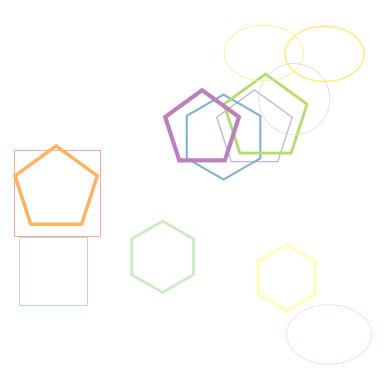[{"shape": "square", "thickness": 0.5, "radius": 0.44, "center": [0.137, 0.297]}, {"shape": "hexagon", "thickness": 2, "radius": 0.43, "center": [0.745, 0.279]}, {"shape": "pentagon", "thickness": 1, "radius": 0.52, "center": [0.661, 0.664]}, {"shape": "square", "thickness": 0.5, "radius": 0.56, "center": [0.148, 0.499]}, {"shape": "hexagon", "thickness": 1.5, "radius": 0.55, "center": [0.581, 0.644]}, {"shape": "pentagon", "thickness": 2.5, "radius": 0.56, "center": [0.146, 0.509]}, {"shape": "pentagon", "thickness": 2, "radius": 0.57, "center": [0.69, 0.694]}, {"shape": "oval", "thickness": 0.5, "radius": 0.55, "center": [0.854, 0.131]}, {"shape": "circle", "thickness": 0.5, "radius": 0.46, "center": [0.764, 0.743]}, {"shape": "pentagon", "thickness": 3, "radius": 0.5, "center": [0.525, 0.665]}, {"shape": "hexagon", "thickness": 2, "radius": 0.46, "center": [0.422, 0.333]}, {"shape": "oval", "thickness": 1, "radius": 0.51, "center": [0.843, 0.86]}, {"shape": "oval", "thickness": 0.5, "radius": 0.52, "center": [0.685, 0.862]}]